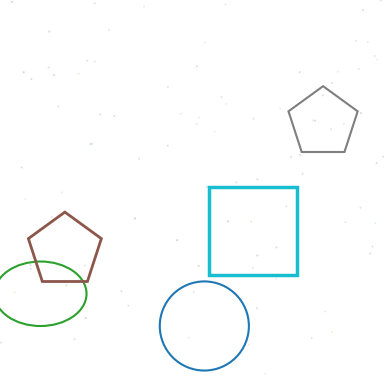[{"shape": "circle", "thickness": 1.5, "radius": 0.58, "center": [0.531, 0.153]}, {"shape": "oval", "thickness": 1.5, "radius": 0.6, "center": [0.105, 0.237]}, {"shape": "pentagon", "thickness": 2, "radius": 0.5, "center": [0.168, 0.349]}, {"shape": "pentagon", "thickness": 1.5, "radius": 0.47, "center": [0.839, 0.682]}, {"shape": "square", "thickness": 2.5, "radius": 0.57, "center": [0.657, 0.4]}]